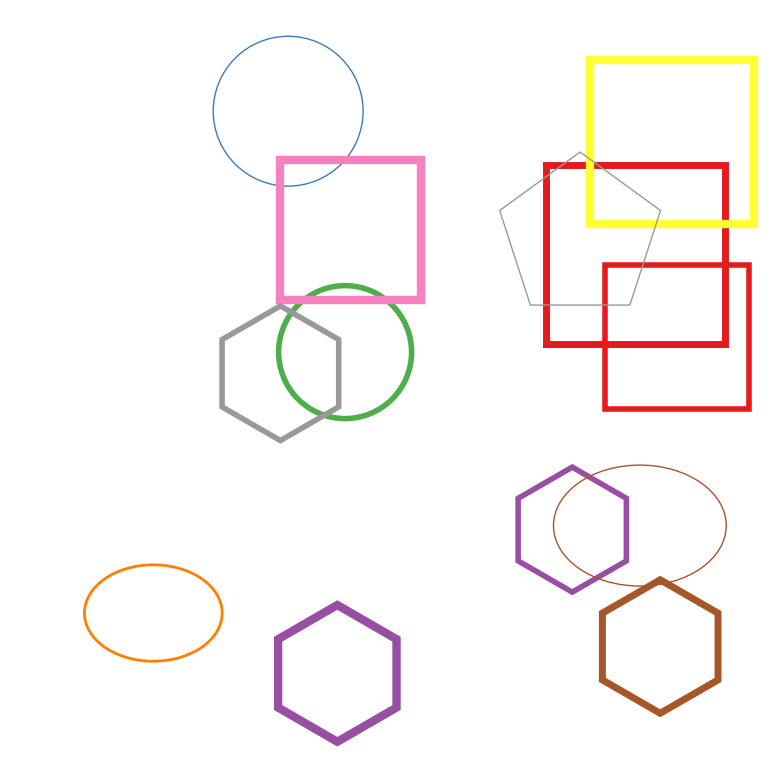[{"shape": "square", "thickness": 2, "radius": 0.47, "center": [0.879, 0.563]}, {"shape": "square", "thickness": 2.5, "radius": 0.58, "center": [0.825, 0.67]}, {"shape": "circle", "thickness": 0.5, "radius": 0.49, "center": [0.374, 0.856]}, {"shape": "circle", "thickness": 2, "radius": 0.43, "center": [0.448, 0.543]}, {"shape": "hexagon", "thickness": 2, "radius": 0.41, "center": [0.743, 0.312]}, {"shape": "hexagon", "thickness": 3, "radius": 0.44, "center": [0.438, 0.125]}, {"shape": "oval", "thickness": 1, "radius": 0.45, "center": [0.199, 0.204]}, {"shape": "square", "thickness": 3, "radius": 0.53, "center": [0.872, 0.816]}, {"shape": "hexagon", "thickness": 2.5, "radius": 0.43, "center": [0.857, 0.16]}, {"shape": "oval", "thickness": 0.5, "radius": 0.56, "center": [0.831, 0.317]}, {"shape": "square", "thickness": 3, "radius": 0.46, "center": [0.455, 0.701]}, {"shape": "hexagon", "thickness": 2, "radius": 0.44, "center": [0.364, 0.515]}, {"shape": "pentagon", "thickness": 0.5, "radius": 0.55, "center": [0.753, 0.693]}]